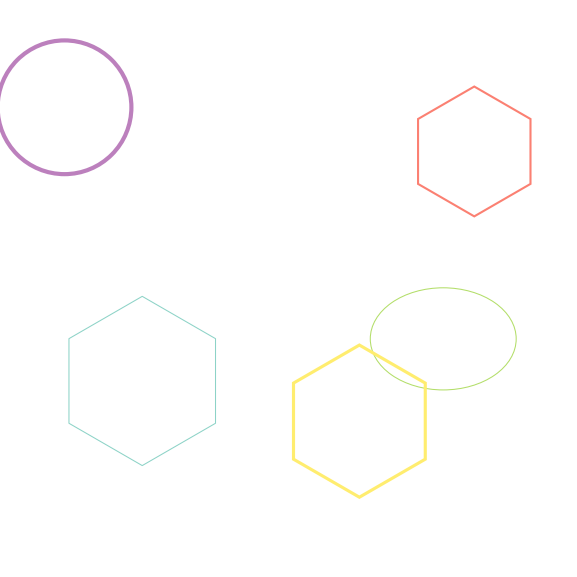[{"shape": "hexagon", "thickness": 0.5, "radius": 0.73, "center": [0.246, 0.339]}, {"shape": "hexagon", "thickness": 1, "radius": 0.56, "center": [0.821, 0.737]}, {"shape": "oval", "thickness": 0.5, "radius": 0.63, "center": [0.768, 0.412]}, {"shape": "circle", "thickness": 2, "radius": 0.58, "center": [0.112, 0.813]}, {"shape": "hexagon", "thickness": 1.5, "radius": 0.66, "center": [0.622, 0.27]}]